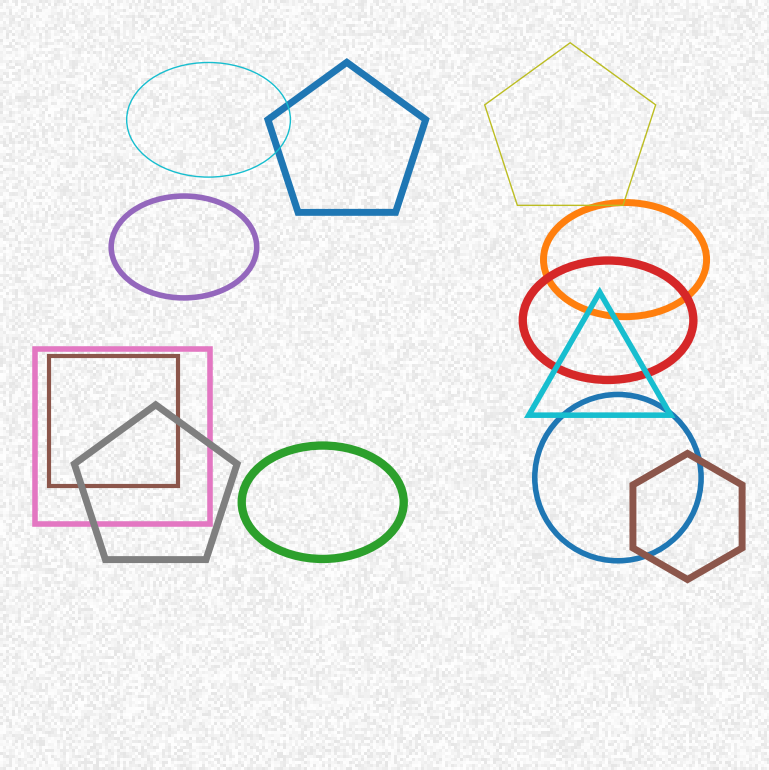[{"shape": "circle", "thickness": 2, "radius": 0.54, "center": [0.803, 0.38]}, {"shape": "pentagon", "thickness": 2.5, "radius": 0.54, "center": [0.45, 0.811]}, {"shape": "oval", "thickness": 2.5, "radius": 0.53, "center": [0.812, 0.663]}, {"shape": "oval", "thickness": 3, "radius": 0.53, "center": [0.419, 0.348]}, {"shape": "oval", "thickness": 3, "radius": 0.55, "center": [0.79, 0.584]}, {"shape": "oval", "thickness": 2, "radius": 0.47, "center": [0.239, 0.679]}, {"shape": "square", "thickness": 1.5, "radius": 0.42, "center": [0.147, 0.453]}, {"shape": "hexagon", "thickness": 2.5, "radius": 0.41, "center": [0.893, 0.329]}, {"shape": "square", "thickness": 2, "radius": 0.57, "center": [0.159, 0.433]}, {"shape": "pentagon", "thickness": 2.5, "radius": 0.56, "center": [0.202, 0.363]}, {"shape": "pentagon", "thickness": 0.5, "radius": 0.58, "center": [0.74, 0.828]}, {"shape": "triangle", "thickness": 2, "radius": 0.53, "center": [0.779, 0.514]}, {"shape": "oval", "thickness": 0.5, "radius": 0.53, "center": [0.271, 0.844]}]